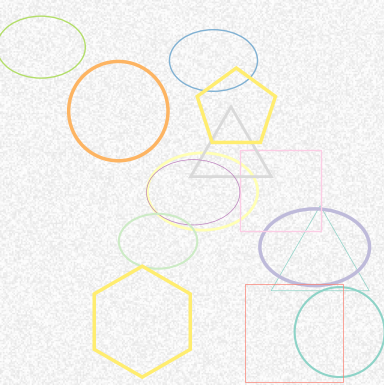[{"shape": "triangle", "thickness": 0.5, "radius": 0.74, "center": [0.832, 0.318]}, {"shape": "circle", "thickness": 1.5, "radius": 0.58, "center": [0.882, 0.137]}, {"shape": "oval", "thickness": 2, "radius": 0.72, "center": [0.526, 0.503]}, {"shape": "oval", "thickness": 2.5, "radius": 0.71, "center": [0.817, 0.358]}, {"shape": "square", "thickness": 0.5, "radius": 0.64, "center": [0.763, 0.135]}, {"shape": "oval", "thickness": 1, "radius": 0.57, "center": [0.554, 0.843]}, {"shape": "circle", "thickness": 2.5, "radius": 0.65, "center": [0.307, 0.711]}, {"shape": "oval", "thickness": 1, "radius": 0.57, "center": [0.107, 0.878]}, {"shape": "square", "thickness": 1, "radius": 0.53, "center": [0.728, 0.506]}, {"shape": "triangle", "thickness": 2, "radius": 0.61, "center": [0.6, 0.602]}, {"shape": "oval", "thickness": 0.5, "radius": 0.61, "center": [0.502, 0.501]}, {"shape": "oval", "thickness": 1.5, "radius": 0.51, "center": [0.411, 0.373]}, {"shape": "hexagon", "thickness": 2.5, "radius": 0.72, "center": [0.37, 0.165]}, {"shape": "pentagon", "thickness": 2.5, "radius": 0.53, "center": [0.614, 0.717]}]